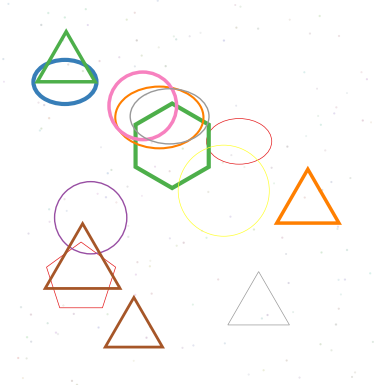[{"shape": "pentagon", "thickness": 0.5, "radius": 0.47, "center": [0.211, 0.277]}, {"shape": "oval", "thickness": 0.5, "radius": 0.42, "center": [0.621, 0.633]}, {"shape": "oval", "thickness": 3, "radius": 0.41, "center": [0.169, 0.787]}, {"shape": "hexagon", "thickness": 3, "radius": 0.55, "center": [0.447, 0.621]}, {"shape": "triangle", "thickness": 2.5, "radius": 0.43, "center": [0.172, 0.831]}, {"shape": "circle", "thickness": 1, "radius": 0.47, "center": [0.236, 0.434]}, {"shape": "triangle", "thickness": 2.5, "radius": 0.47, "center": [0.8, 0.467]}, {"shape": "oval", "thickness": 1.5, "radius": 0.57, "center": [0.414, 0.695]}, {"shape": "circle", "thickness": 0.5, "radius": 0.59, "center": [0.581, 0.505]}, {"shape": "triangle", "thickness": 2, "radius": 0.56, "center": [0.215, 0.307]}, {"shape": "triangle", "thickness": 2, "radius": 0.43, "center": [0.348, 0.141]}, {"shape": "circle", "thickness": 2.5, "radius": 0.44, "center": [0.371, 0.725]}, {"shape": "triangle", "thickness": 0.5, "radius": 0.46, "center": [0.672, 0.202]}, {"shape": "oval", "thickness": 1, "radius": 0.51, "center": [0.441, 0.698]}]